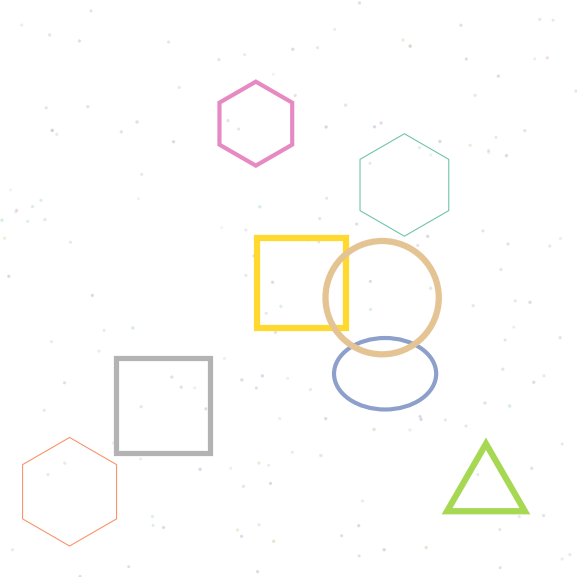[{"shape": "hexagon", "thickness": 0.5, "radius": 0.44, "center": [0.7, 0.679]}, {"shape": "hexagon", "thickness": 0.5, "radius": 0.47, "center": [0.12, 0.148]}, {"shape": "oval", "thickness": 2, "radius": 0.44, "center": [0.667, 0.352]}, {"shape": "hexagon", "thickness": 2, "radius": 0.36, "center": [0.443, 0.785]}, {"shape": "triangle", "thickness": 3, "radius": 0.39, "center": [0.842, 0.153]}, {"shape": "square", "thickness": 3, "radius": 0.39, "center": [0.522, 0.509]}, {"shape": "circle", "thickness": 3, "radius": 0.49, "center": [0.662, 0.484]}, {"shape": "square", "thickness": 2.5, "radius": 0.41, "center": [0.282, 0.297]}]